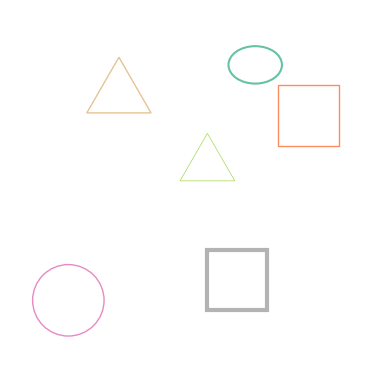[{"shape": "oval", "thickness": 1.5, "radius": 0.35, "center": [0.663, 0.831]}, {"shape": "square", "thickness": 1, "radius": 0.4, "center": [0.802, 0.701]}, {"shape": "circle", "thickness": 1, "radius": 0.46, "center": [0.177, 0.22]}, {"shape": "triangle", "thickness": 0.5, "radius": 0.41, "center": [0.539, 0.571]}, {"shape": "triangle", "thickness": 1, "radius": 0.48, "center": [0.309, 0.755]}, {"shape": "square", "thickness": 3, "radius": 0.39, "center": [0.616, 0.273]}]